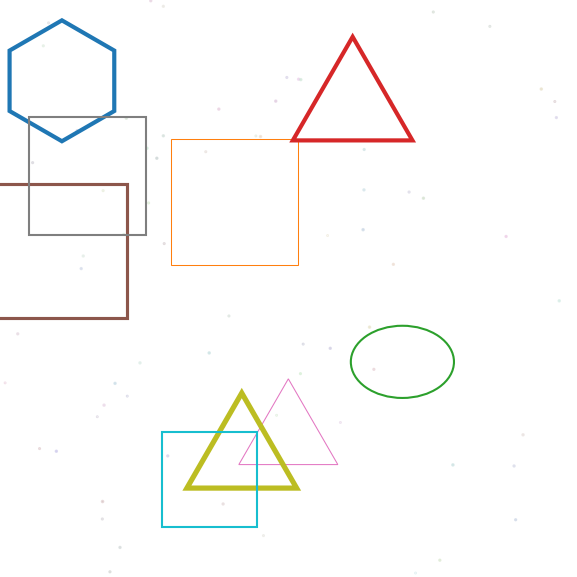[{"shape": "hexagon", "thickness": 2, "radius": 0.52, "center": [0.107, 0.859]}, {"shape": "square", "thickness": 0.5, "radius": 0.55, "center": [0.406, 0.649]}, {"shape": "oval", "thickness": 1, "radius": 0.45, "center": [0.697, 0.373]}, {"shape": "triangle", "thickness": 2, "radius": 0.6, "center": [0.611, 0.816]}, {"shape": "square", "thickness": 1.5, "radius": 0.58, "center": [0.104, 0.564]}, {"shape": "triangle", "thickness": 0.5, "radius": 0.49, "center": [0.499, 0.244]}, {"shape": "square", "thickness": 1, "radius": 0.51, "center": [0.152, 0.695]}, {"shape": "triangle", "thickness": 2.5, "radius": 0.55, "center": [0.419, 0.209]}, {"shape": "square", "thickness": 1, "radius": 0.41, "center": [0.363, 0.169]}]